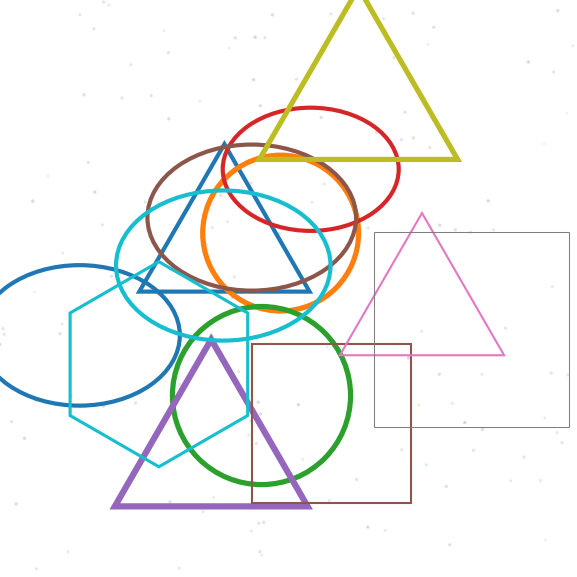[{"shape": "triangle", "thickness": 2, "radius": 0.85, "center": [0.389, 0.579]}, {"shape": "oval", "thickness": 2, "radius": 0.87, "center": [0.138, 0.418]}, {"shape": "circle", "thickness": 2.5, "radius": 0.67, "center": [0.486, 0.595]}, {"shape": "circle", "thickness": 2.5, "radius": 0.77, "center": [0.453, 0.314]}, {"shape": "oval", "thickness": 2, "radius": 0.76, "center": [0.538, 0.706]}, {"shape": "triangle", "thickness": 3, "radius": 0.96, "center": [0.366, 0.219]}, {"shape": "square", "thickness": 1, "radius": 0.69, "center": [0.575, 0.265]}, {"shape": "oval", "thickness": 2, "radius": 0.9, "center": [0.436, 0.622]}, {"shape": "triangle", "thickness": 1, "radius": 0.82, "center": [0.731, 0.466]}, {"shape": "square", "thickness": 0.5, "radius": 0.84, "center": [0.816, 0.428]}, {"shape": "triangle", "thickness": 2.5, "radius": 0.99, "center": [0.621, 0.822]}, {"shape": "hexagon", "thickness": 1.5, "radius": 0.89, "center": [0.275, 0.368]}, {"shape": "oval", "thickness": 2, "radius": 0.93, "center": [0.387, 0.539]}]